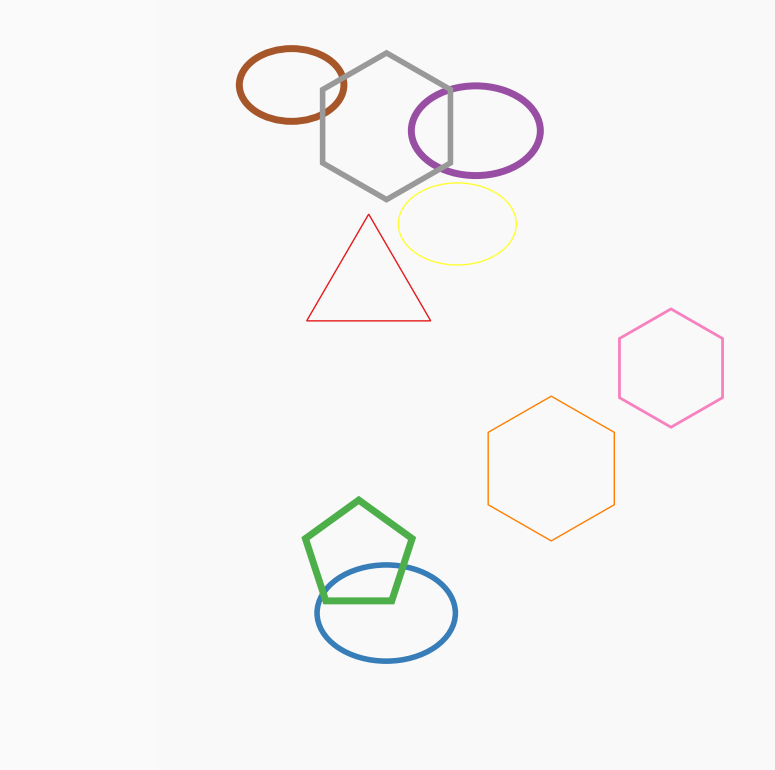[{"shape": "triangle", "thickness": 0.5, "radius": 0.46, "center": [0.476, 0.629]}, {"shape": "oval", "thickness": 2, "radius": 0.45, "center": [0.498, 0.204]}, {"shape": "pentagon", "thickness": 2.5, "radius": 0.36, "center": [0.463, 0.278]}, {"shape": "oval", "thickness": 2.5, "radius": 0.42, "center": [0.614, 0.83]}, {"shape": "hexagon", "thickness": 0.5, "radius": 0.47, "center": [0.711, 0.392]}, {"shape": "oval", "thickness": 0.5, "radius": 0.38, "center": [0.59, 0.709]}, {"shape": "oval", "thickness": 2.5, "radius": 0.34, "center": [0.376, 0.89]}, {"shape": "hexagon", "thickness": 1, "radius": 0.38, "center": [0.866, 0.522]}, {"shape": "hexagon", "thickness": 2, "radius": 0.48, "center": [0.499, 0.836]}]